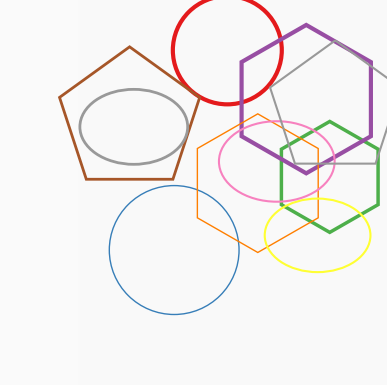[{"shape": "circle", "thickness": 3, "radius": 0.7, "center": [0.587, 0.87]}, {"shape": "circle", "thickness": 1, "radius": 0.84, "center": [0.449, 0.351]}, {"shape": "hexagon", "thickness": 2.5, "radius": 0.72, "center": [0.851, 0.54]}, {"shape": "hexagon", "thickness": 3, "radius": 0.96, "center": [0.79, 0.742]}, {"shape": "hexagon", "thickness": 1, "radius": 0.9, "center": [0.665, 0.524]}, {"shape": "oval", "thickness": 1.5, "radius": 0.68, "center": [0.82, 0.389]}, {"shape": "pentagon", "thickness": 2, "radius": 0.95, "center": [0.334, 0.688]}, {"shape": "oval", "thickness": 1.5, "radius": 0.75, "center": [0.714, 0.581]}, {"shape": "oval", "thickness": 2, "radius": 0.7, "center": [0.345, 0.671]}, {"shape": "pentagon", "thickness": 1.5, "radius": 0.88, "center": [0.865, 0.718]}]